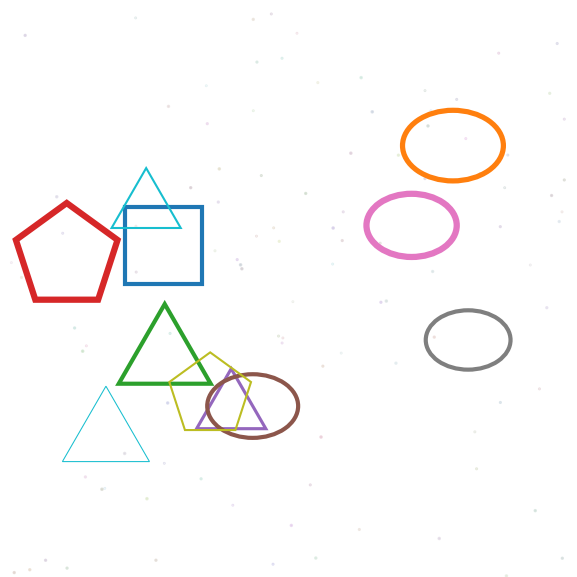[{"shape": "square", "thickness": 2, "radius": 0.33, "center": [0.283, 0.573]}, {"shape": "oval", "thickness": 2.5, "radius": 0.44, "center": [0.784, 0.747]}, {"shape": "triangle", "thickness": 2, "radius": 0.46, "center": [0.285, 0.381]}, {"shape": "pentagon", "thickness": 3, "radius": 0.46, "center": [0.116, 0.555]}, {"shape": "triangle", "thickness": 1.5, "radius": 0.35, "center": [0.4, 0.291]}, {"shape": "oval", "thickness": 2, "radius": 0.39, "center": [0.438, 0.296]}, {"shape": "oval", "thickness": 3, "radius": 0.39, "center": [0.713, 0.609]}, {"shape": "oval", "thickness": 2, "radius": 0.37, "center": [0.811, 0.41]}, {"shape": "pentagon", "thickness": 1, "radius": 0.37, "center": [0.364, 0.315]}, {"shape": "triangle", "thickness": 1, "radius": 0.35, "center": [0.253, 0.639]}, {"shape": "triangle", "thickness": 0.5, "radius": 0.44, "center": [0.183, 0.243]}]